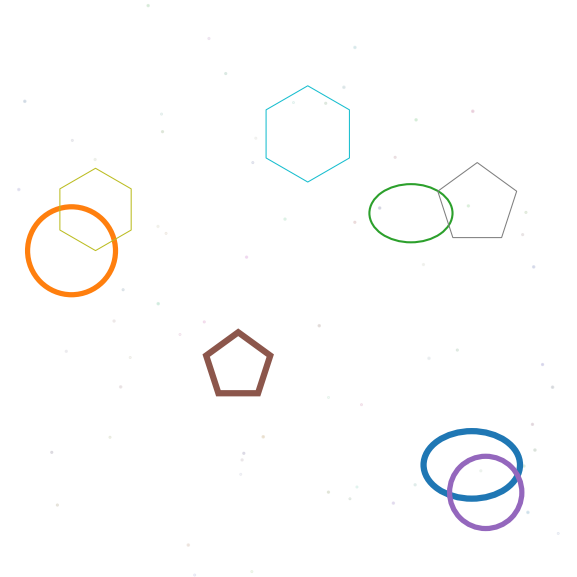[{"shape": "oval", "thickness": 3, "radius": 0.42, "center": [0.817, 0.194]}, {"shape": "circle", "thickness": 2.5, "radius": 0.38, "center": [0.124, 0.565]}, {"shape": "oval", "thickness": 1, "radius": 0.36, "center": [0.712, 0.63]}, {"shape": "circle", "thickness": 2.5, "radius": 0.31, "center": [0.841, 0.146]}, {"shape": "pentagon", "thickness": 3, "radius": 0.29, "center": [0.412, 0.365]}, {"shape": "pentagon", "thickness": 0.5, "radius": 0.36, "center": [0.826, 0.646]}, {"shape": "hexagon", "thickness": 0.5, "radius": 0.36, "center": [0.165, 0.636]}, {"shape": "hexagon", "thickness": 0.5, "radius": 0.42, "center": [0.533, 0.767]}]